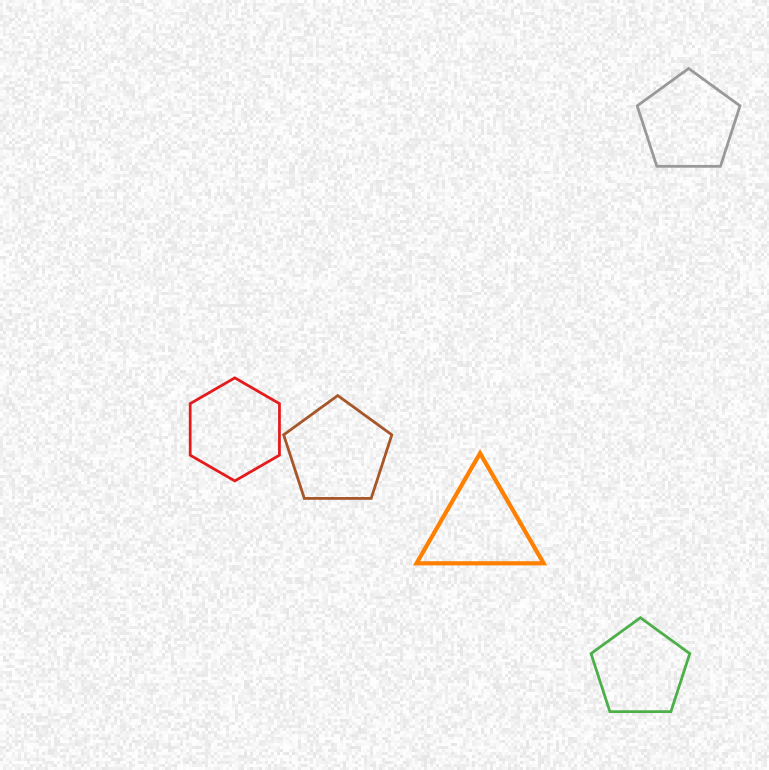[{"shape": "hexagon", "thickness": 1, "radius": 0.33, "center": [0.305, 0.442]}, {"shape": "pentagon", "thickness": 1, "radius": 0.34, "center": [0.832, 0.13]}, {"shape": "triangle", "thickness": 1.5, "radius": 0.48, "center": [0.623, 0.316]}, {"shape": "pentagon", "thickness": 1, "radius": 0.37, "center": [0.439, 0.412]}, {"shape": "pentagon", "thickness": 1, "radius": 0.35, "center": [0.894, 0.841]}]